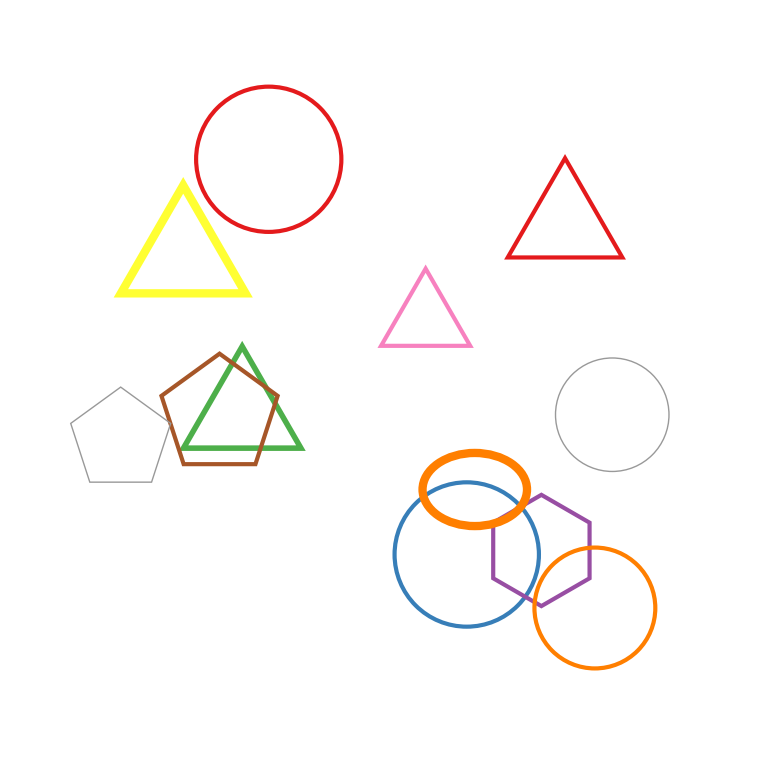[{"shape": "triangle", "thickness": 1.5, "radius": 0.43, "center": [0.734, 0.709]}, {"shape": "circle", "thickness": 1.5, "radius": 0.47, "center": [0.349, 0.793]}, {"shape": "circle", "thickness": 1.5, "radius": 0.47, "center": [0.606, 0.28]}, {"shape": "triangle", "thickness": 2, "radius": 0.44, "center": [0.315, 0.462]}, {"shape": "hexagon", "thickness": 1.5, "radius": 0.36, "center": [0.703, 0.285]}, {"shape": "circle", "thickness": 1.5, "radius": 0.39, "center": [0.773, 0.21]}, {"shape": "oval", "thickness": 3, "radius": 0.34, "center": [0.617, 0.364]}, {"shape": "triangle", "thickness": 3, "radius": 0.47, "center": [0.238, 0.666]}, {"shape": "pentagon", "thickness": 1.5, "radius": 0.4, "center": [0.285, 0.461]}, {"shape": "triangle", "thickness": 1.5, "radius": 0.33, "center": [0.553, 0.584]}, {"shape": "pentagon", "thickness": 0.5, "radius": 0.34, "center": [0.157, 0.429]}, {"shape": "circle", "thickness": 0.5, "radius": 0.37, "center": [0.795, 0.461]}]